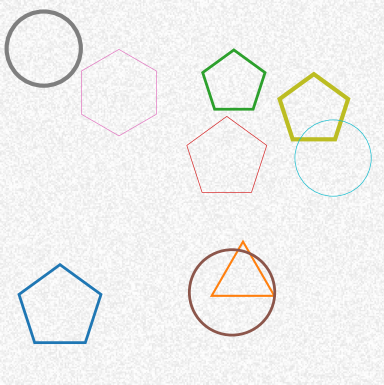[{"shape": "pentagon", "thickness": 2, "radius": 0.56, "center": [0.156, 0.201]}, {"shape": "triangle", "thickness": 1.5, "radius": 0.47, "center": [0.631, 0.279]}, {"shape": "pentagon", "thickness": 2, "radius": 0.43, "center": [0.607, 0.785]}, {"shape": "pentagon", "thickness": 0.5, "radius": 0.55, "center": [0.589, 0.589]}, {"shape": "circle", "thickness": 2, "radius": 0.55, "center": [0.603, 0.241]}, {"shape": "hexagon", "thickness": 0.5, "radius": 0.56, "center": [0.309, 0.759]}, {"shape": "circle", "thickness": 3, "radius": 0.48, "center": [0.114, 0.874]}, {"shape": "pentagon", "thickness": 3, "radius": 0.47, "center": [0.815, 0.714]}, {"shape": "circle", "thickness": 0.5, "radius": 0.5, "center": [0.865, 0.589]}]